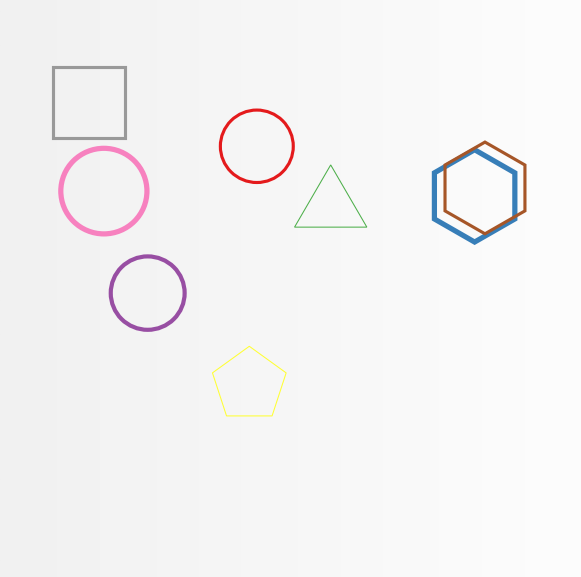[{"shape": "circle", "thickness": 1.5, "radius": 0.31, "center": [0.442, 0.746]}, {"shape": "hexagon", "thickness": 2.5, "radius": 0.4, "center": [0.817, 0.66]}, {"shape": "triangle", "thickness": 0.5, "radius": 0.36, "center": [0.569, 0.642]}, {"shape": "circle", "thickness": 2, "radius": 0.32, "center": [0.254, 0.492]}, {"shape": "pentagon", "thickness": 0.5, "radius": 0.33, "center": [0.429, 0.333]}, {"shape": "hexagon", "thickness": 1.5, "radius": 0.4, "center": [0.834, 0.674]}, {"shape": "circle", "thickness": 2.5, "radius": 0.37, "center": [0.179, 0.668]}, {"shape": "square", "thickness": 1.5, "radius": 0.31, "center": [0.153, 0.821]}]